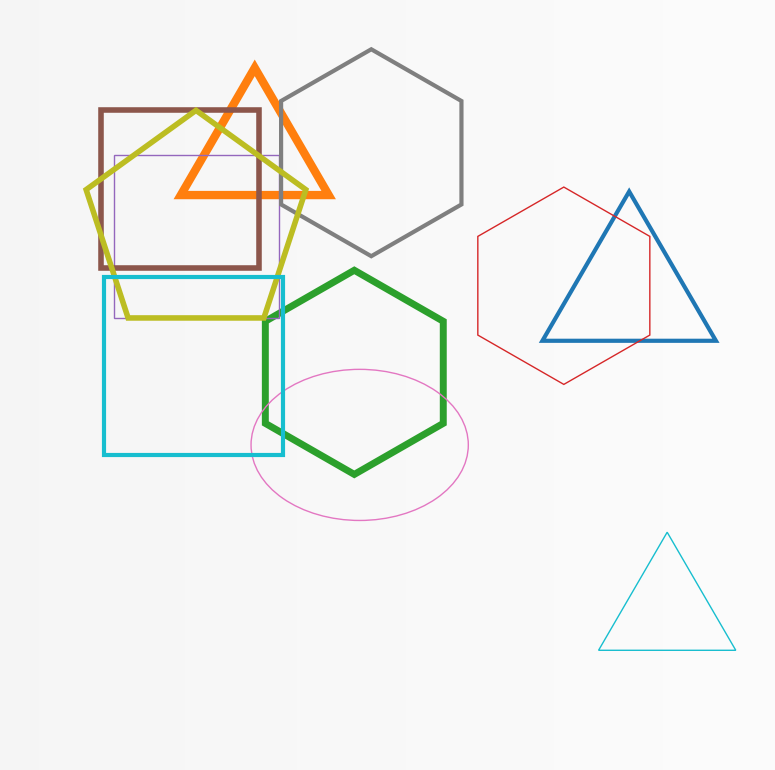[{"shape": "triangle", "thickness": 1.5, "radius": 0.65, "center": [0.812, 0.622]}, {"shape": "triangle", "thickness": 3, "radius": 0.55, "center": [0.329, 0.802]}, {"shape": "hexagon", "thickness": 2.5, "radius": 0.66, "center": [0.457, 0.516]}, {"shape": "hexagon", "thickness": 0.5, "radius": 0.64, "center": [0.728, 0.629]}, {"shape": "square", "thickness": 0.5, "radius": 0.53, "center": [0.254, 0.693]}, {"shape": "square", "thickness": 2, "radius": 0.51, "center": [0.232, 0.755]}, {"shape": "oval", "thickness": 0.5, "radius": 0.7, "center": [0.464, 0.422]}, {"shape": "hexagon", "thickness": 1.5, "radius": 0.67, "center": [0.479, 0.802]}, {"shape": "pentagon", "thickness": 2, "radius": 0.75, "center": [0.253, 0.708]}, {"shape": "square", "thickness": 1.5, "radius": 0.58, "center": [0.25, 0.525]}, {"shape": "triangle", "thickness": 0.5, "radius": 0.51, "center": [0.861, 0.207]}]